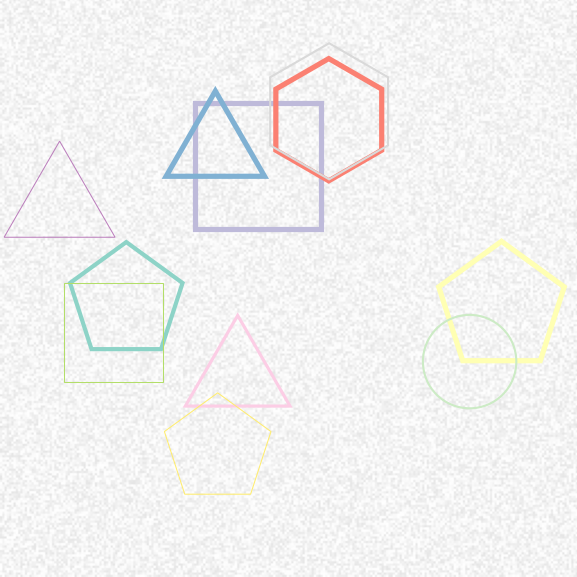[{"shape": "pentagon", "thickness": 2, "radius": 0.51, "center": [0.219, 0.477]}, {"shape": "pentagon", "thickness": 2.5, "radius": 0.57, "center": [0.868, 0.467]}, {"shape": "square", "thickness": 2.5, "radius": 0.54, "center": [0.446, 0.712]}, {"shape": "hexagon", "thickness": 2.5, "radius": 0.53, "center": [0.569, 0.792]}, {"shape": "triangle", "thickness": 2.5, "radius": 0.49, "center": [0.373, 0.743]}, {"shape": "square", "thickness": 0.5, "radius": 0.43, "center": [0.197, 0.424]}, {"shape": "triangle", "thickness": 1.5, "radius": 0.52, "center": [0.412, 0.348]}, {"shape": "hexagon", "thickness": 1, "radius": 0.59, "center": [0.57, 0.806]}, {"shape": "triangle", "thickness": 0.5, "radius": 0.55, "center": [0.103, 0.644]}, {"shape": "circle", "thickness": 1, "radius": 0.4, "center": [0.813, 0.373]}, {"shape": "pentagon", "thickness": 0.5, "radius": 0.49, "center": [0.377, 0.222]}]